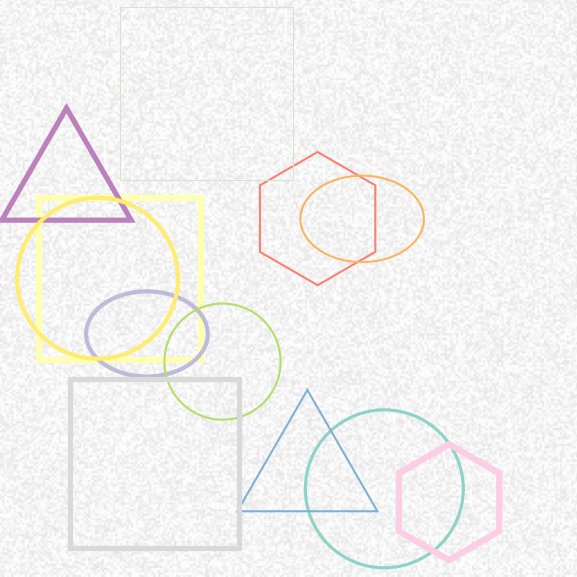[{"shape": "circle", "thickness": 1.5, "radius": 0.68, "center": [0.666, 0.153]}, {"shape": "square", "thickness": 3, "radius": 0.7, "center": [0.208, 0.517]}, {"shape": "oval", "thickness": 2, "radius": 0.53, "center": [0.254, 0.421]}, {"shape": "hexagon", "thickness": 1, "radius": 0.58, "center": [0.55, 0.621]}, {"shape": "triangle", "thickness": 1, "radius": 0.7, "center": [0.532, 0.184]}, {"shape": "oval", "thickness": 1, "radius": 0.53, "center": [0.627, 0.62]}, {"shape": "circle", "thickness": 1, "radius": 0.5, "center": [0.385, 0.373]}, {"shape": "hexagon", "thickness": 3, "radius": 0.5, "center": [0.778, 0.13]}, {"shape": "square", "thickness": 2.5, "radius": 0.73, "center": [0.268, 0.196]}, {"shape": "triangle", "thickness": 2.5, "radius": 0.65, "center": [0.115, 0.683]}, {"shape": "square", "thickness": 0.5, "radius": 0.75, "center": [0.358, 0.838]}, {"shape": "circle", "thickness": 2, "radius": 0.7, "center": [0.169, 0.517]}]